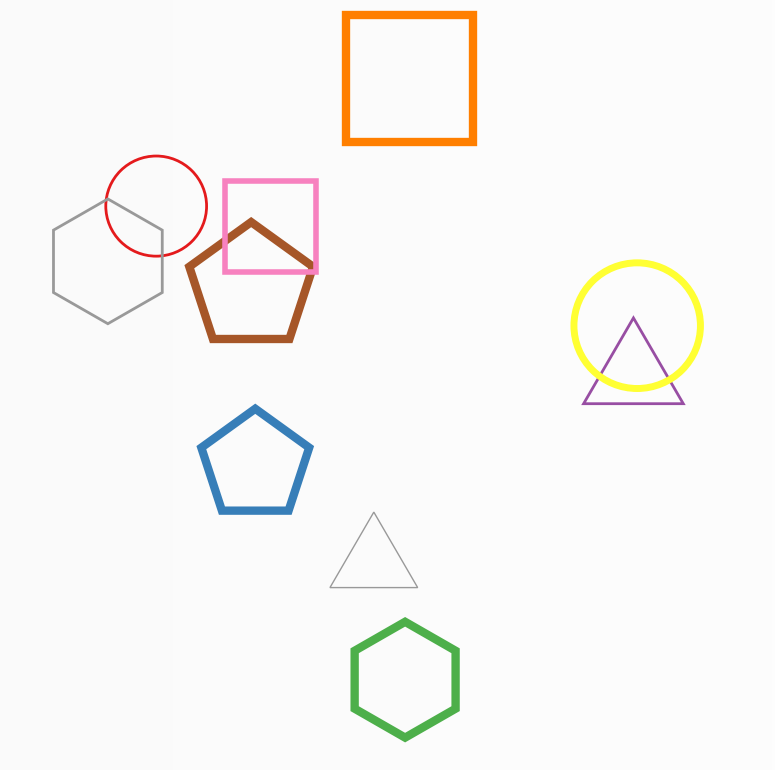[{"shape": "circle", "thickness": 1, "radius": 0.33, "center": [0.202, 0.732]}, {"shape": "pentagon", "thickness": 3, "radius": 0.37, "center": [0.329, 0.396]}, {"shape": "hexagon", "thickness": 3, "radius": 0.38, "center": [0.523, 0.117]}, {"shape": "triangle", "thickness": 1, "radius": 0.37, "center": [0.817, 0.513]}, {"shape": "square", "thickness": 3, "radius": 0.41, "center": [0.528, 0.898]}, {"shape": "circle", "thickness": 2.5, "radius": 0.41, "center": [0.822, 0.577]}, {"shape": "pentagon", "thickness": 3, "radius": 0.42, "center": [0.324, 0.628]}, {"shape": "square", "thickness": 2, "radius": 0.29, "center": [0.348, 0.706]}, {"shape": "hexagon", "thickness": 1, "radius": 0.41, "center": [0.139, 0.661]}, {"shape": "triangle", "thickness": 0.5, "radius": 0.33, "center": [0.482, 0.27]}]